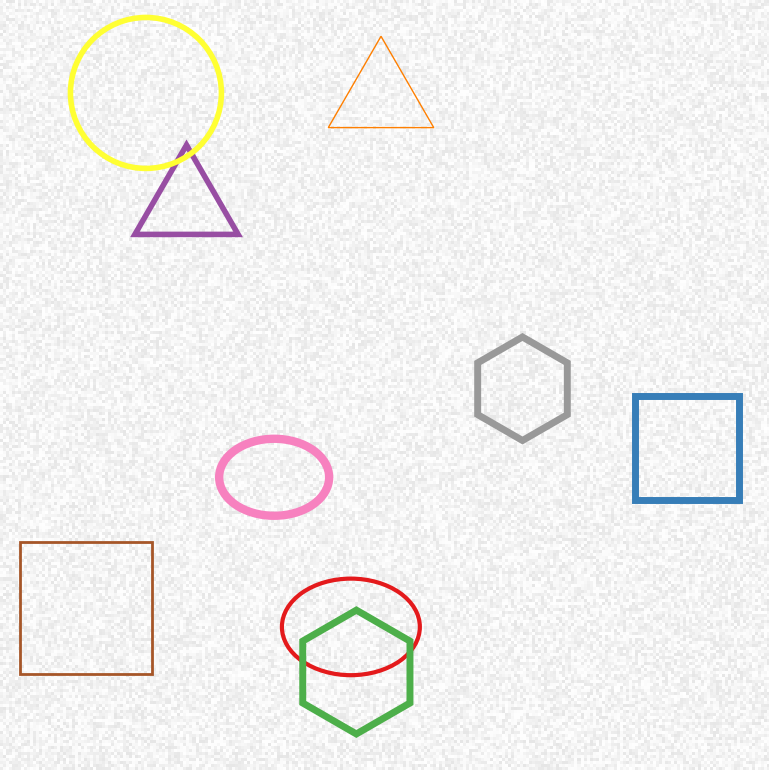[{"shape": "oval", "thickness": 1.5, "radius": 0.45, "center": [0.456, 0.186]}, {"shape": "square", "thickness": 2.5, "radius": 0.34, "center": [0.892, 0.418]}, {"shape": "hexagon", "thickness": 2.5, "radius": 0.4, "center": [0.463, 0.127]}, {"shape": "triangle", "thickness": 2, "radius": 0.39, "center": [0.242, 0.734]}, {"shape": "triangle", "thickness": 0.5, "radius": 0.4, "center": [0.495, 0.874]}, {"shape": "circle", "thickness": 2, "radius": 0.49, "center": [0.19, 0.879]}, {"shape": "square", "thickness": 1, "radius": 0.43, "center": [0.112, 0.21]}, {"shape": "oval", "thickness": 3, "radius": 0.36, "center": [0.356, 0.38]}, {"shape": "hexagon", "thickness": 2.5, "radius": 0.34, "center": [0.679, 0.495]}]